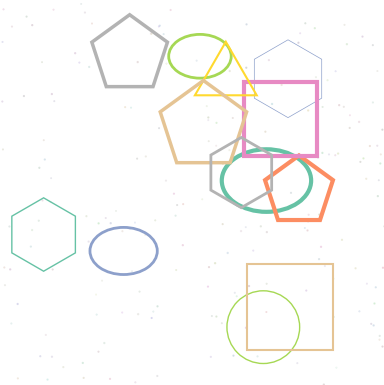[{"shape": "oval", "thickness": 3, "radius": 0.58, "center": [0.692, 0.531]}, {"shape": "hexagon", "thickness": 1, "radius": 0.48, "center": [0.113, 0.391]}, {"shape": "pentagon", "thickness": 3, "radius": 0.46, "center": [0.777, 0.504]}, {"shape": "hexagon", "thickness": 0.5, "radius": 0.51, "center": [0.748, 0.796]}, {"shape": "oval", "thickness": 2, "radius": 0.44, "center": [0.321, 0.348]}, {"shape": "square", "thickness": 3, "radius": 0.48, "center": [0.729, 0.691]}, {"shape": "circle", "thickness": 1, "radius": 0.47, "center": [0.684, 0.15]}, {"shape": "oval", "thickness": 2, "radius": 0.41, "center": [0.519, 0.854]}, {"shape": "triangle", "thickness": 1.5, "radius": 0.46, "center": [0.587, 0.799]}, {"shape": "pentagon", "thickness": 2.5, "radius": 0.59, "center": [0.528, 0.673]}, {"shape": "square", "thickness": 1.5, "radius": 0.56, "center": [0.752, 0.202]}, {"shape": "hexagon", "thickness": 2, "radius": 0.46, "center": [0.627, 0.552]}, {"shape": "pentagon", "thickness": 2.5, "radius": 0.52, "center": [0.337, 0.858]}]